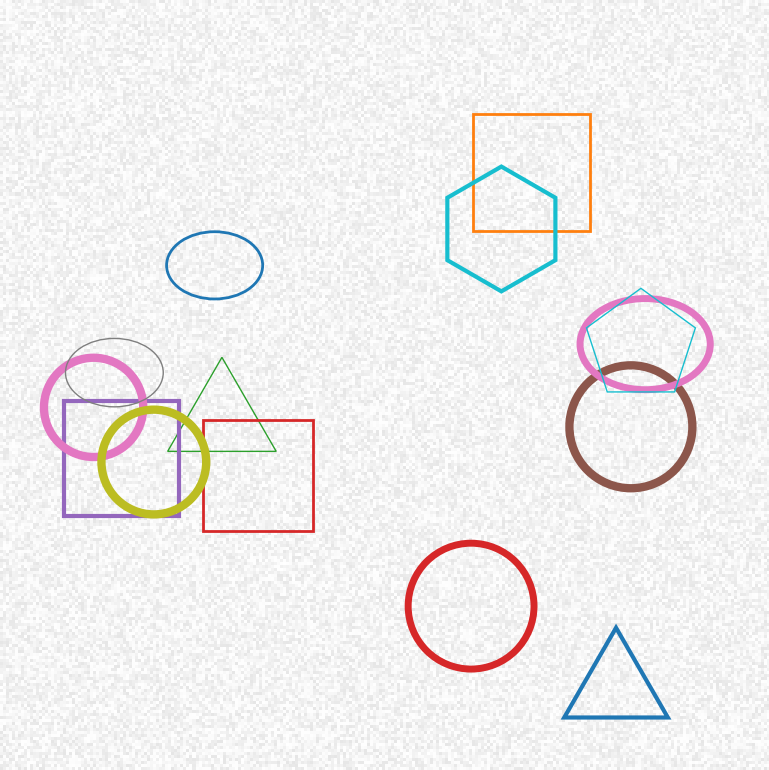[{"shape": "triangle", "thickness": 1.5, "radius": 0.39, "center": [0.8, 0.107]}, {"shape": "oval", "thickness": 1, "radius": 0.31, "center": [0.279, 0.655]}, {"shape": "square", "thickness": 1, "radius": 0.38, "center": [0.69, 0.776]}, {"shape": "triangle", "thickness": 0.5, "radius": 0.41, "center": [0.288, 0.455]}, {"shape": "square", "thickness": 1, "radius": 0.36, "center": [0.335, 0.383]}, {"shape": "circle", "thickness": 2.5, "radius": 0.41, "center": [0.612, 0.213]}, {"shape": "square", "thickness": 1.5, "radius": 0.37, "center": [0.158, 0.405]}, {"shape": "circle", "thickness": 3, "radius": 0.4, "center": [0.819, 0.446]}, {"shape": "circle", "thickness": 3, "radius": 0.32, "center": [0.122, 0.471]}, {"shape": "oval", "thickness": 2.5, "radius": 0.42, "center": [0.838, 0.553]}, {"shape": "oval", "thickness": 0.5, "radius": 0.32, "center": [0.149, 0.516]}, {"shape": "circle", "thickness": 3, "radius": 0.34, "center": [0.2, 0.4]}, {"shape": "pentagon", "thickness": 0.5, "radius": 0.37, "center": [0.832, 0.551]}, {"shape": "hexagon", "thickness": 1.5, "radius": 0.41, "center": [0.651, 0.703]}]